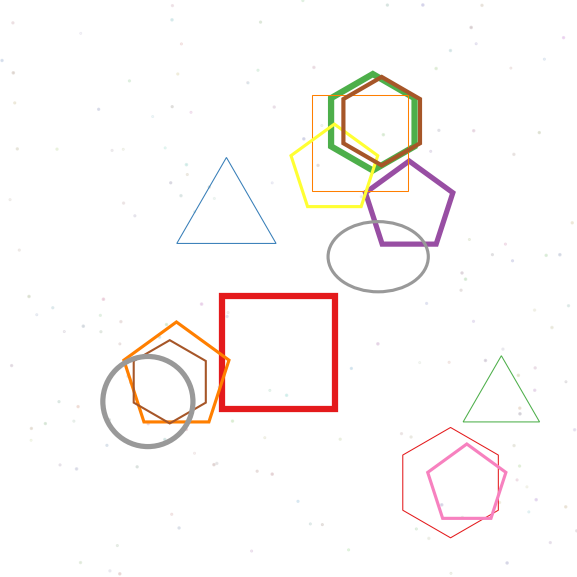[{"shape": "square", "thickness": 3, "radius": 0.49, "center": [0.481, 0.389]}, {"shape": "hexagon", "thickness": 0.5, "radius": 0.48, "center": [0.78, 0.163]}, {"shape": "triangle", "thickness": 0.5, "radius": 0.5, "center": [0.392, 0.627]}, {"shape": "triangle", "thickness": 0.5, "radius": 0.38, "center": [0.868, 0.307]}, {"shape": "hexagon", "thickness": 3, "radius": 0.42, "center": [0.646, 0.787]}, {"shape": "pentagon", "thickness": 2.5, "radius": 0.4, "center": [0.709, 0.641]}, {"shape": "square", "thickness": 0.5, "radius": 0.41, "center": [0.624, 0.752]}, {"shape": "pentagon", "thickness": 1.5, "radius": 0.48, "center": [0.306, 0.346]}, {"shape": "pentagon", "thickness": 1.5, "radius": 0.39, "center": [0.579, 0.705]}, {"shape": "hexagon", "thickness": 2, "radius": 0.38, "center": [0.661, 0.789]}, {"shape": "hexagon", "thickness": 1, "radius": 0.36, "center": [0.294, 0.338]}, {"shape": "pentagon", "thickness": 1.5, "radius": 0.36, "center": [0.808, 0.159]}, {"shape": "oval", "thickness": 1.5, "radius": 0.43, "center": [0.655, 0.555]}, {"shape": "circle", "thickness": 2.5, "radius": 0.39, "center": [0.256, 0.304]}]